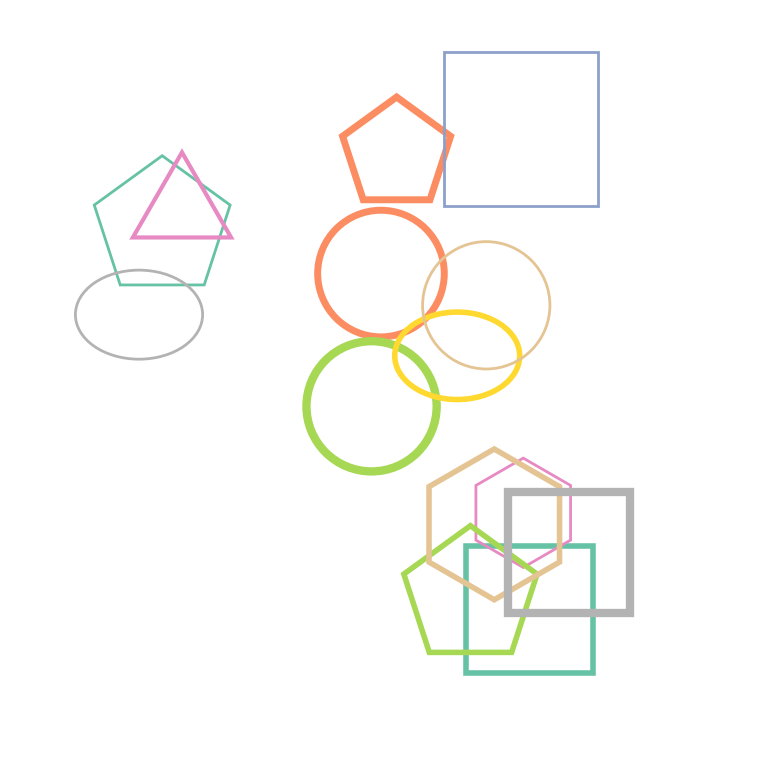[{"shape": "pentagon", "thickness": 1, "radius": 0.46, "center": [0.211, 0.705]}, {"shape": "square", "thickness": 2, "radius": 0.41, "center": [0.687, 0.208]}, {"shape": "circle", "thickness": 2.5, "radius": 0.41, "center": [0.495, 0.645]}, {"shape": "pentagon", "thickness": 2.5, "radius": 0.37, "center": [0.515, 0.8]}, {"shape": "square", "thickness": 1, "radius": 0.5, "center": [0.677, 0.832]}, {"shape": "triangle", "thickness": 1.5, "radius": 0.37, "center": [0.236, 0.728]}, {"shape": "hexagon", "thickness": 1, "radius": 0.35, "center": [0.68, 0.334]}, {"shape": "circle", "thickness": 3, "radius": 0.42, "center": [0.483, 0.472]}, {"shape": "pentagon", "thickness": 2, "radius": 0.45, "center": [0.611, 0.226]}, {"shape": "oval", "thickness": 2, "radius": 0.41, "center": [0.594, 0.538]}, {"shape": "circle", "thickness": 1, "radius": 0.41, "center": [0.631, 0.604]}, {"shape": "hexagon", "thickness": 2, "radius": 0.49, "center": [0.642, 0.319]}, {"shape": "square", "thickness": 3, "radius": 0.39, "center": [0.739, 0.283]}, {"shape": "oval", "thickness": 1, "radius": 0.41, "center": [0.181, 0.591]}]